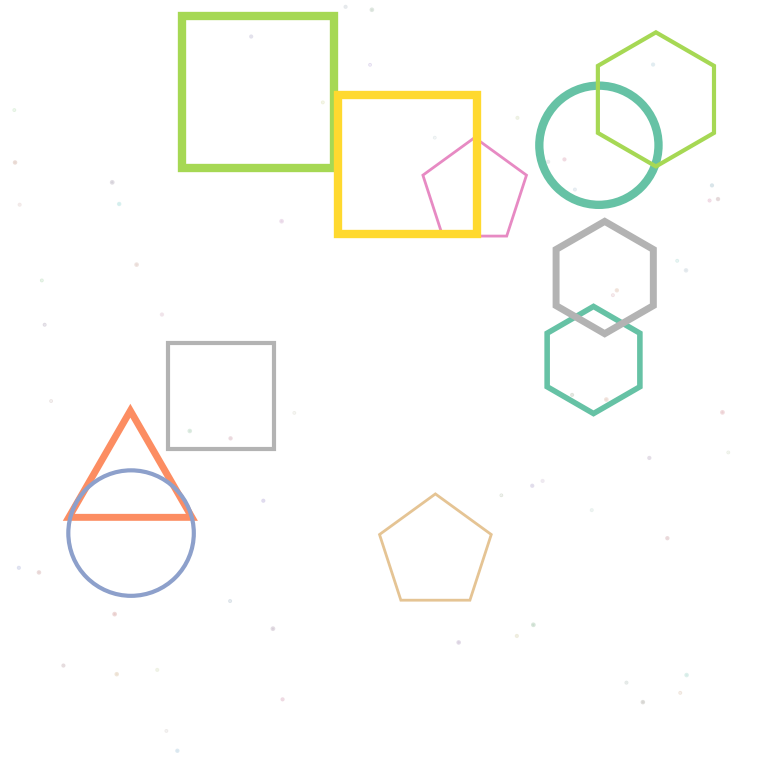[{"shape": "circle", "thickness": 3, "radius": 0.39, "center": [0.778, 0.811]}, {"shape": "hexagon", "thickness": 2, "radius": 0.35, "center": [0.771, 0.532]}, {"shape": "triangle", "thickness": 2.5, "radius": 0.46, "center": [0.169, 0.374]}, {"shape": "circle", "thickness": 1.5, "radius": 0.41, "center": [0.17, 0.308]}, {"shape": "pentagon", "thickness": 1, "radius": 0.35, "center": [0.616, 0.751]}, {"shape": "hexagon", "thickness": 1.5, "radius": 0.44, "center": [0.852, 0.871]}, {"shape": "square", "thickness": 3, "radius": 0.49, "center": [0.334, 0.881]}, {"shape": "square", "thickness": 3, "radius": 0.45, "center": [0.529, 0.787]}, {"shape": "pentagon", "thickness": 1, "radius": 0.38, "center": [0.565, 0.282]}, {"shape": "hexagon", "thickness": 2.5, "radius": 0.36, "center": [0.785, 0.64]}, {"shape": "square", "thickness": 1.5, "radius": 0.34, "center": [0.286, 0.486]}]